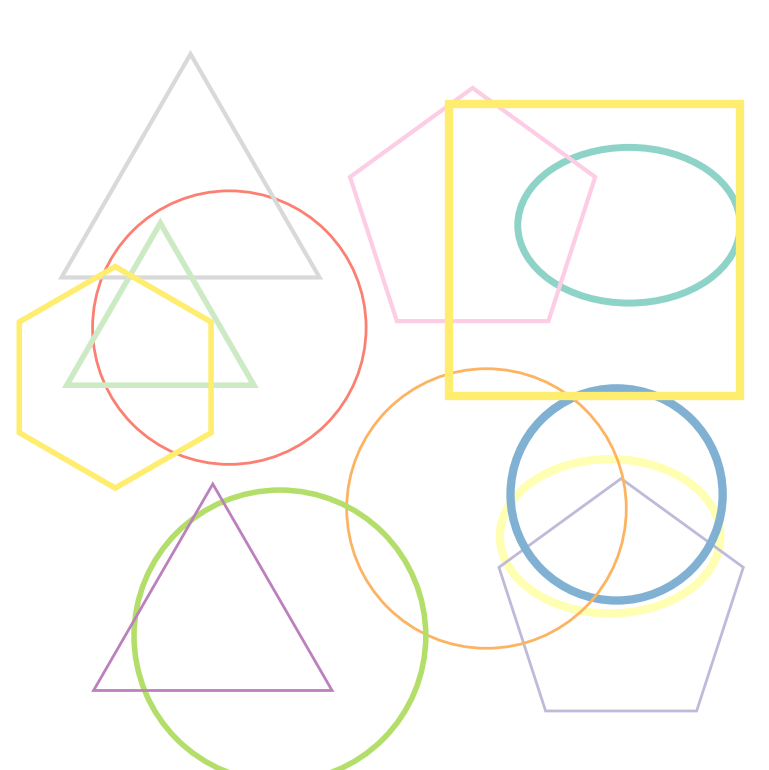[{"shape": "oval", "thickness": 2.5, "radius": 0.72, "center": [0.817, 0.707]}, {"shape": "oval", "thickness": 3, "radius": 0.72, "center": [0.792, 0.304]}, {"shape": "pentagon", "thickness": 1, "radius": 0.83, "center": [0.807, 0.212]}, {"shape": "circle", "thickness": 1, "radius": 0.89, "center": [0.298, 0.575]}, {"shape": "circle", "thickness": 3, "radius": 0.69, "center": [0.801, 0.358]}, {"shape": "circle", "thickness": 1, "radius": 0.91, "center": [0.632, 0.34]}, {"shape": "circle", "thickness": 2, "radius": 0.95, "center": [0.364, 0.174]}, {"shape": "pentagon", "thickness": 1.5, "radius": 0.84, "center": [0.614, 0.718]}, {"shape": "triangle", "thickness": 1.5, "radius": 0.97, "center": [0.247, 0.736]}, {"shape": "triangle", "thickness": 1, "radius": 0.89, "center": [0.276, 0.193]}, {"shape": "triangle", "thickness": 2, "radius": 0.7, "center": [0.208, 0.57]}, {"shape": "square", "thickness": 3, "radius": 0.95, "center": [0.772, 0.676]}, {"shape": "hexagon", "thickness": 2, "radius": 0.72, "center": [0.15, 0.51]}]